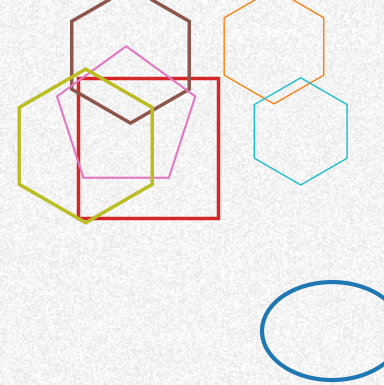[{"shape": "oval", "thickness": 3, "radius": 0.91, "center": [0.862, 0.14]}, {"shape": "hexagon", "thickness": 1, "radius": 0.75, "center": [0.712, 0.879]}, {"shape": "square", "thickness": 2.5, "radius": 0.91, "center": [0.384, 0.615]}, {"shape": "hexagon", "thickness": 2.5, "radius": 0.88, "center": [0.339, 0.856]}, {"shape": "pentagon", "thickness": 1.5, "radius": 0.94, "center": [0.328, 0.691]}, {"shape": "hexagon", "thickness": 2.5, "radius": 1.0, "center": [0.223, 0.621]}, {"shape": "hexagon", "thickness": 1, "radius": 0.7, "center": [0.781, 0.659]}]